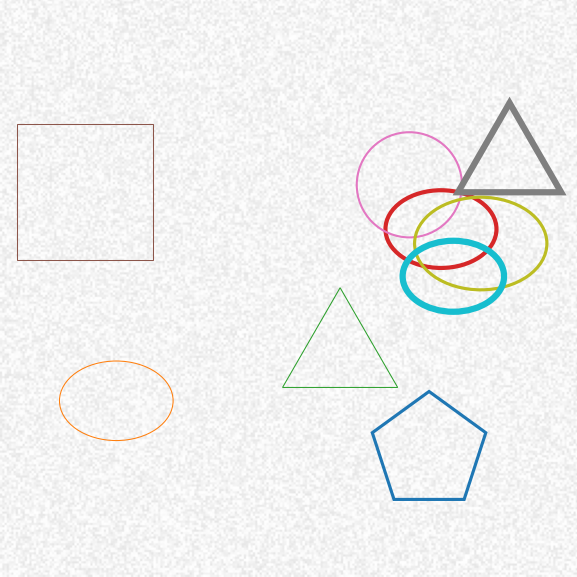[{"shape": "pentagon", "thickness": 1.5, "radius": 0.52, "center": [0.743, 0.218]}, {"shape": "oval", "thickness": 0.5, "radius": 0.49, "center": [0.201, 0.305]}, {"shape": "triangle", "thickness": 0.5, "radius": 0.58, "center": [0.589, 0.386]}, {"shape": "oval", "thickness": 2, "radius": 0.48, "center": [0.764, 0.602]}, {"shape": "square", "thickness": 0.5, "radius": 0.59, "center": [0.147, 0.666]}, {"shape": "circle", "thickness": 1, "radius": 0.46, "center": [0.709, 0.679]}, {"shape": "triangle", "thickness": 3, "radius": 0.52, "center": [0.882, 0.718]}, {"shape": "oval", "thickness": 1.5, "radius": 0.57, "center": [0.832, 0.577]}, {"shape": "oval", "thickness": 3, "radius": 0.44, "center": [0.785, 0.521]}]